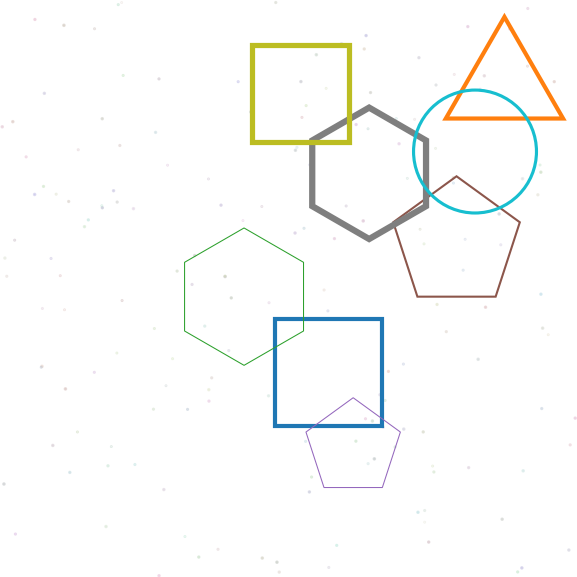[{"shape": "square", "thickness": 2, "radius": 0.46, "center": [0.569, 0.354]}, {"shape": "triangle", "thickness": 2, "radius": 0.59, "center": [0.873, 0.853]}, {"shape": "hexagon", "thickness": 0.5, "radius": 0.59, "center": [0.423, 0.485]}, {"shape": "pentagon", "thickness": 0.5, "radius": 0.43, "center": [0.612, 0.224]}, {"shape": "pentagon", "thickness": 1, "radius": 0.58, "center": [0.791, 0.579]}, {"shape": "hexagon", "thickness": 3, "radius": 0.57, "center": [0.639, 0.699]}, {"shape": "square", "thickness": 2.5, "radius": 0.42, "center": [0.52, 0.837]}, {"shape": "circle", "thickness": 1.5, "radius": 0.53, "center": [0.823, 0.737]}]